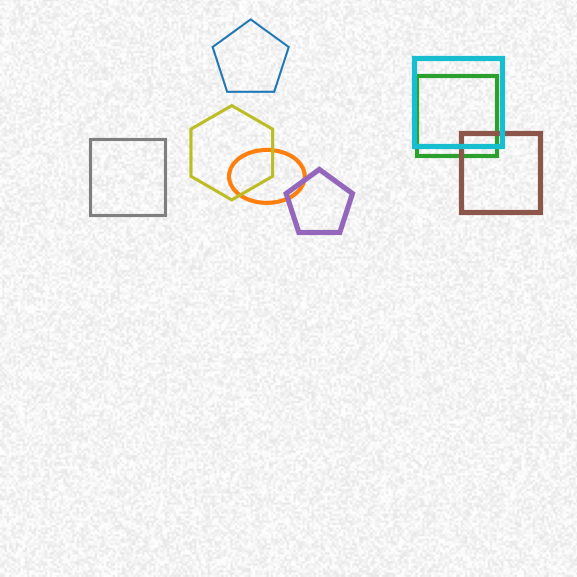[{"shape": "pentagon", "thickness": 1, "radius": 0.35, "center": [0.434, 0.896]}, {"shape": "oval", "thickness": 2, "radius": 0.33, "center": [0.462, 0.694]}, {"shape": "square", "thickness": 2, "radius": 0.35, "center": [0.791, 0.798]}, {"shape": "pentagon", "thickness": 2.5, "radius": 0.3, "center": [0.553, 0.645]}, {"shape": "square", "thickness": 2.5, "radius": 0.34, "center": [0.867, 0.7]}, {"shape": "square", "thickness": 1.5, "radius": 0.33, "center": [0.221, 0.693]}, {"shape": "hexagon", "thickness": 1.5, "radius": 0.41, "center": [0.401, 0.735]}, {"shape": "square", "thickness": 2.5, "radius": 0.38, "center": [0.793, 0.822]}]